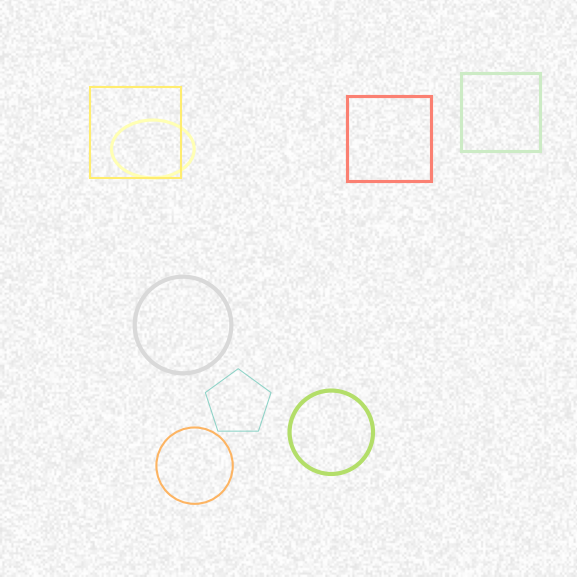[{"shape": "pentagon", "thickness": 0.5, "radius": 0.3, "center": [0.412, 0.301]}, {"shape": "oval", "thickness": 1.5, "radius": 0.36, "center": [0.265, 0.741]}, {"shape": "square", "thickness": 1.5, "radius": 0.37, "center": [0.674, 0.76]}, {"shape": "circle", "thickness": 1, "radius": 0.33, "center": [0.337, 0.193]}, {"shape": "circle", "thickness": 2, "radius": 0.36, "center": [0.574, 0.251]}, {"shape": "circle", "thickness": 2, "radius": 0.42, "center": [0.317, 0.436]}, {"shape": "square", "thickness": 1.5, "radius": 0.34, "center": [0.867, 0.806]}, {"shape": "square", "thickness": 1, "radius": 0.39, "center": [0.235, 0.77]}]